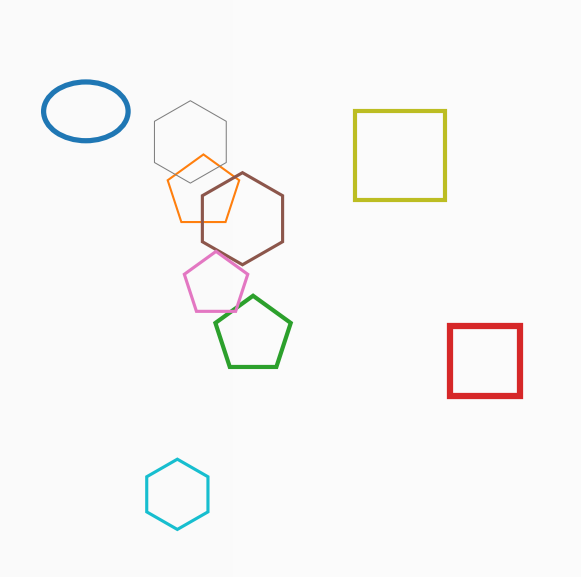[{"shape": "oval", "thickness": 2.5, "radius": 0.36, "center": [0.148, 0.806]}, {"shape": "pentagon", "thickness": 1, "radius": 0.32, "center": [0.35, 0.667]}, {"shape": "pentagon", "thickness": 2, "radius": 0.34, "center": [0.435, 0.419]}, {"shape": "square", "thickness": 3, "radius": 0.3, "center": [0.834, 0.375]}, {"shape": "hexagon", "thickness": 1.5, "radius": 0.4, "center": [0.417, 0.62]}, {"shape": "pentagon", "thickness": 1.5, "radius": 0.29, "center": [0.372, 0.506]}, {"shape": "hexagon", "thickness": 0.5, "radius": 0.36, "center": [0.327, 0.753]}, {"shape": "square", "thickness": 2, "radius": 0.39, "center": [0.688, 0.729]}, {"shape": "hexagon", "thickness": 1.5, "radius": 0.3, "center": [0.305, 0.143]}]